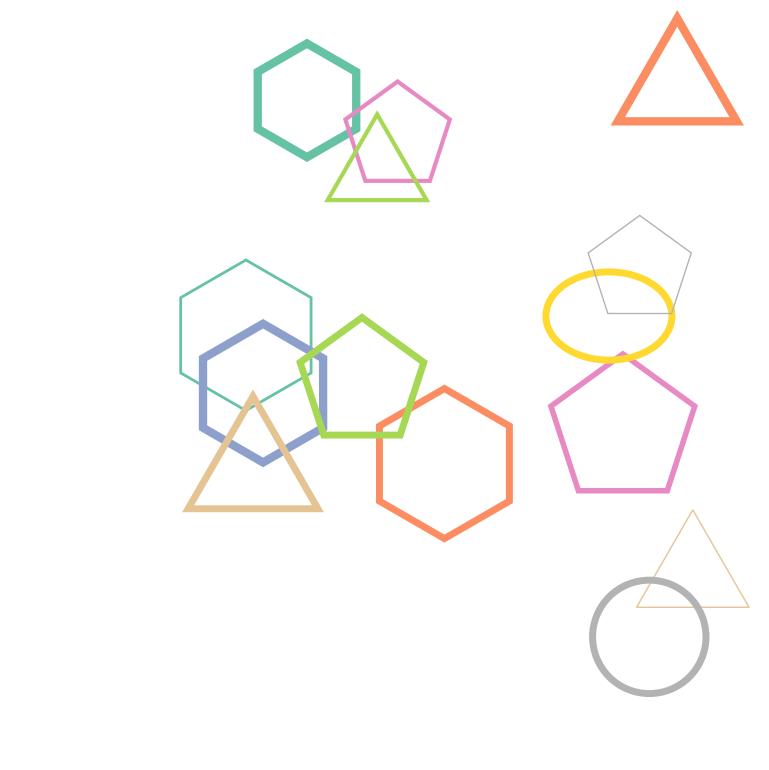[{"shape": "hexagon", "thickness": 3, "radius": 0.37, "center": [0.399, 0.87]}, {"shape": "hexagon", "thickness": 1, "radius": 0.49, "center": [0.319, 0.565]}, {"shape": "hexagon", "thickness": 2.5, "radius": 0.49, "center": [0.577, 0.398]}, {"shape": "triangle", "thickness": 3, "radius": 0.45, "center": [0.88, 0.887]}, {"shape": "hexagon", "thickness": 3, "radius": 0.45, "center": [0.342, 0.489]}, {"shape": "pentagon", "thickness": 1.5, "radius": 0.36, "center": [0.516, 0.823]}, {"shape": "pentagon", "thickness": 2, "radius": 0.49, "center": [0.809, 0.442]}, {"shape": "triangle", "thickness": 1.5, "radius": 0.37, "center": [0.49, 0.777]}, {"shape": "pentagon", "thickness": 2.5, "radius": 0.42, "center": [0.47, 0.503]}, {"shape": "oval", "thickness": 2.5, "radius": 0.41, "center": [0.791, 0.59]}, {"shape": "triangle", "thickness": 0.5, "radius": 0.42, "center": [0.9, 0.254]}, {"shape": "triangle", "thickness": 2.5, "radius": 0.49, "center": [0.329, 0.388]}, {"shape": "circle", "thickness": 2.5, "radius": 0.37, "center": [0.843, 0.173]}, {"shape": "pentagon", "thickness": 0.5, "radius": 0.35, "center": [0.831, 0.65]}]